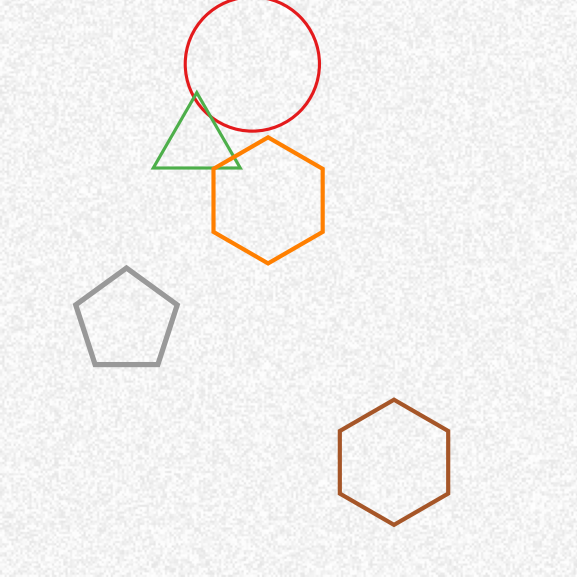[{"shape": "circle", "thickness": 1.5, "radius": 0.58, "center": [0.437, 0.888]}, {"shape": "triangle", "thickness": 1.5, "radius": 0.43, "center": [0.341, 0.752]}, {"shape": "hexagon", "thickness": 2, "radius": 0.55, "center": [0.464, 0.652]}, {"shape": "hexagon", "thickness": 2, "radius": 0.54, "center": [0.682, 0.199]}, {"shape": "pentagon", "thickness": 2.5, "radius": 0.46, "center": [0.219, 0.443]}]